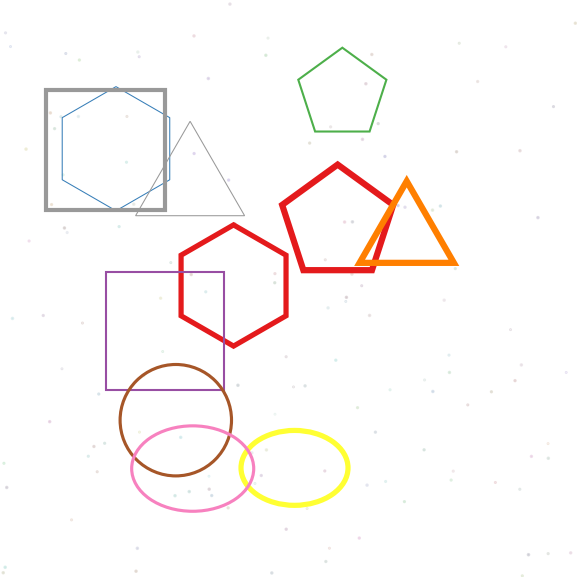[{"shape": "hexagon", "thickness": 2.5, "radius": 0.52, "center": [0.404, 0.505]}, {"shape": "pentagon", "thickness": 3, "radius": 0.51, "center": [0.585, 0.613]}, {"shape": "hexagon", "thickness": 0.5, "radius": 0.54, "center": [0.201, 0.742]}, {"shape": "pentagon", "thickness": 1, "radius": 0.4, "center": [0.593, 0.836]}, {"shape": "square", "thickness": 1, "radius": 0.51, "center": [0.286, 0.426]}, {"shape": "triangle", "thickness": 3, "radius": 0.47, "center": [0.704, 0.591]}, {"shape": "oval", "thickness": 2.5, "radius": 0.46, "center": [0.51, 0.189]}, {"shape": "circle", "thickness": 1.5, "radius": 0.48, "center": [0.304, 0.272]}, {"shape": "oval", "thickness": 1.5, "radius": 0.53, "center": [0.334, 0.188]}, {"shape": "square", "thickness": 2, "radius": 0.52, "center": [0.183, 0.74]}, {"shape": "triangle", "thickness": 0.5, "radius": 0.54, "center": [0.329, 0.68]}]